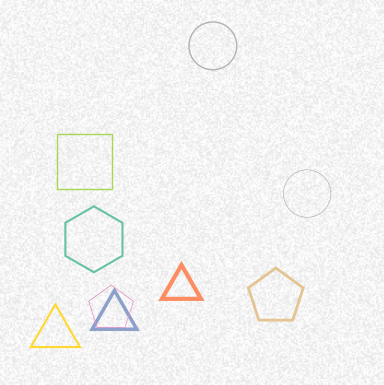[{"shape": "hexagon", "thickness": 1.5, "radius": 0.43, "center": [0.244, 0.378]}, {"shape": "triangle", "thickness": 3, "radius": 0.29, "center": [0.471, 0.253]}, {"shape": "triangle", "thickness": 2.5, "radius": 0.34, "center": [0.297, 0.178]}, {"shape": "pentagon", "thickness": 0.5, "radius": 0.31, "center": [0.289, 0.199]}, {"shape": "square", "thickness": 1, "radius": 0.35, "center": [0.219, 0.581]}, {"shape": "triangle", "thickness": 1.5, "radius": 0.37, "center": [0.144, 0.135]}, {"shape": "pentagon", "thickness": 2, "radius": 0.37, "center": [0.716, 0.229]}, {"shape": "circle", "thickness": 1, "radius": 0.31, "center": [0.553, 0.881]}, {"shape": "circle", "thickness": 0.5, "radius": 0.31, "center": [0.798, 0.497]}]